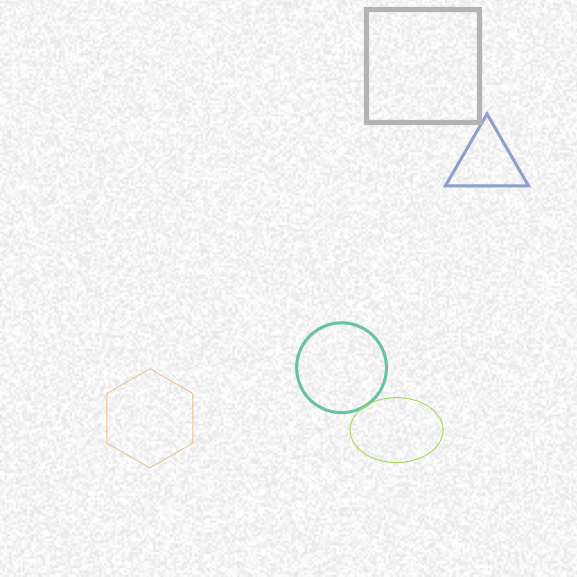[{"shape": "circle", "thickness": 1.5, "radius": 0.39, "center": [0.591, 0.362]}, {"shape": "triangle", "thickness": 1.5, "radius": 0.42, "center": [0.843, 0.719]}, {"shape": "oval", "thickness": 0.5, "radius": 0.4, "center": [0.687, 0.254]}, {"shape": "hexagon", "thickness": 0.5, "radius": 0.43, "center": [0.259, 0.275]}, {"shape": "square", "thickness": 2.5, "radius": 0.49, "center": [0.732, 0.886]}]